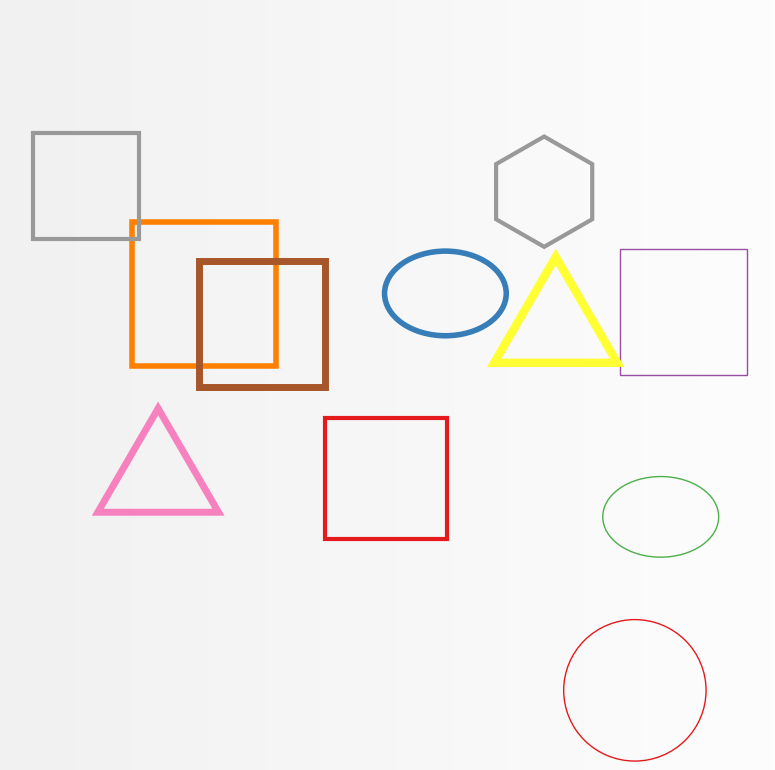[{"shape": "square", "thickness": 1.5, "radius": 0.39, "center": [0.498, 0.379]}, {"shape": "circle", "thickness": 0.5, "radius": 0.46, "center": [0.819, 0.103]}, {"shape": "oval", "thickness": 2, "radius": 0.39, "center": [0.575, 0.619]}, {"shape": "oval", "thickness": 0.5, "radius": 0.37, "center": [0.853, 0.329]}, {"shape": "square", "thickness": 0.5, "radius": 0.41, "center": [0.882, 0.595]}, {"shape": "square", "thickness": 2, "radius": 0.47, "center": [0.263, 0.618]}, {"shape": "triangle", "thickness": 3, "radius": 0.46, "center": [0.717, 0.575]}, {"shape": "square", "thickness": 2.5, "radius": 0.41, "center": [0.338, 0.58]}, {"shape": "triangle", "thickness": 2.5, "radius": 0.45, "center": [0.204, 0.38]}, {"shape": "square", "thickness": 1.5, "radius": 0.34, "center": [0.111, 0.759]}, {"shape": "hexagon", "thickness": 1.5, "radius": 0.36, "center": [0.702, 0.751]}]